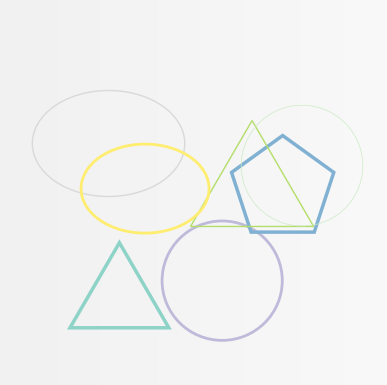[{"shape": "triangle", "thickness": 2.5, "radius": 0.74, "center": [0.308, 0.222]}, {"shape": "circle", "thickness": 2, "radius": 0.78, "center": [0.573, 0.271]}, {"shape": "pentagon", "thickness": 2.5, "radius": 0.69, "center": [0.729, 0.509]}, {"shape": "triangle", "thickness": 1, "radius": 0.92, "center": [0.651, 0.503]}, {"shape": "oval", "thickness": 1, "radius": 0.98, "center": [0.28, 0.627]}, {"shape": "circle", "thickness": 0.5, "radius": 0.78, "center": [0.779, 0.57]}, {"shape": "oval", "thickness": 2, "radius": 0.83, "center": [0.374, 0.51]}]